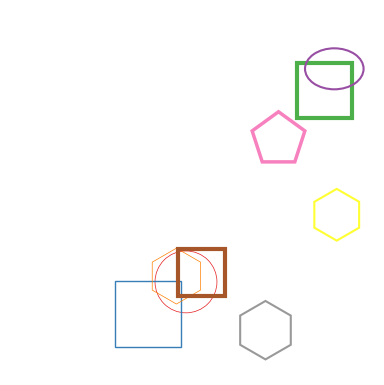[{"shape": "circle", "thickness": 0.5, "radius": 0.4, "center": [0.483, 0.268]}, {"shape": "square", "thickness": 1, "radius": 0.43, "center": [0.384, 0.183]}, {"shape": "square", "thickness": 3, "radius": 0.35, "center": [0.843, 0.764]}, {"shape": "oval", "thickness": 1.5, "radius": 0.38, "center": [0.868, 0.821]}, {"shape": "hexagon", "thickness": 0.5, "radius": 0.36, "center": [0.458, 0.283]}, {"shape": "hexagon", "thickness": 1.5, "radius": 0.34, "center": [0.875, 0.442]}, {"shape": "square", "thickness": 3, "radius": 0.31, "center": [0.522, 0.291]}, {"shape": "pentagon", "thickness": 2.5, "radius": 0.36, "center": [0.723, 0.638]}, {"shape": "hexagon", "thickness": 1.5, "radius": 0.38, "center": [0.69, 0.142]}]